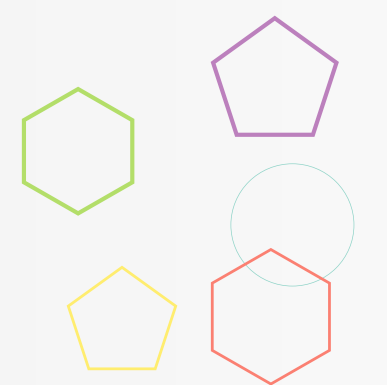[{"shape": "circle", "thickness": 0.5, "radius": 0.79, "center": [0.755, 0.416]}, {"shape": "hexagon", "thickness": 2, "radius": 0.87, "center": [0.699, 0.177]}, {"shape": "hexagon", "thickness": 3, "radius": 0.81, "center": [0.202, 0.607]}, {"shape": "pentagon", "thickness": 3, "radius": 0.84, "center": [0.709, 0.785]}, {"shape": "pentagon", "thickness": 2, "radius": 0.73, "center": [0.315, 0.16]}]